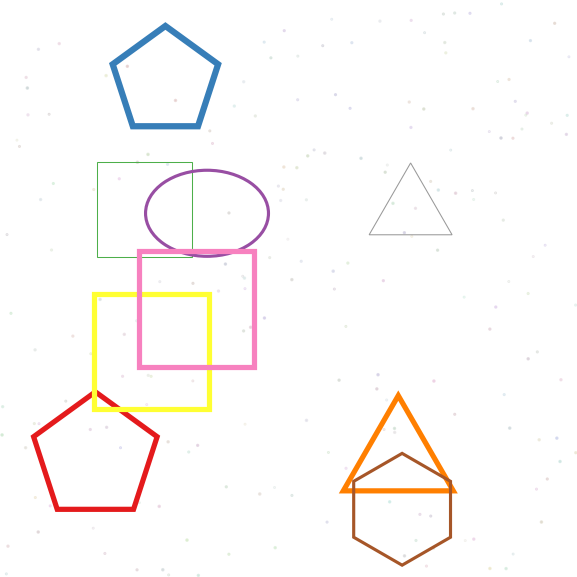[{"shape": "pentagon", "thickness": 2.5, "radius": 0.56, "center": [0.165, 0.208]}, {"shape": "pentagon", "thickness": 3, "radius": 0.48, "center": [0.286, 0.858]}, {"shape": "square", "thickness": 0.5, "radius": 0.41, "center": [0.251, 0.637]}, {"shape": "oval", "thickness": 1.5, "radius": 0.53, "center": [0.358, 0.63]}, {"shape": "triangle", "thickness": 2.5, "radius": 0.55, "center": [0.69, 0.204]}, {"shape": "square", "thickness": 2.5, "radius": 0.5, "center": [0.262, 0.39]}, {"shape": "hexagon", "thickness": 1.5, "radius": 0.48, "center": [0.696, 0.117]}, {"shape": "square", "thickness": 2.5, "radius": 0.5, "center": [0.341, 0.464]}, {"shape": "triangle", "thickness": 0.5, "radius": 0.41, "center": [0.711, 0.634]}]